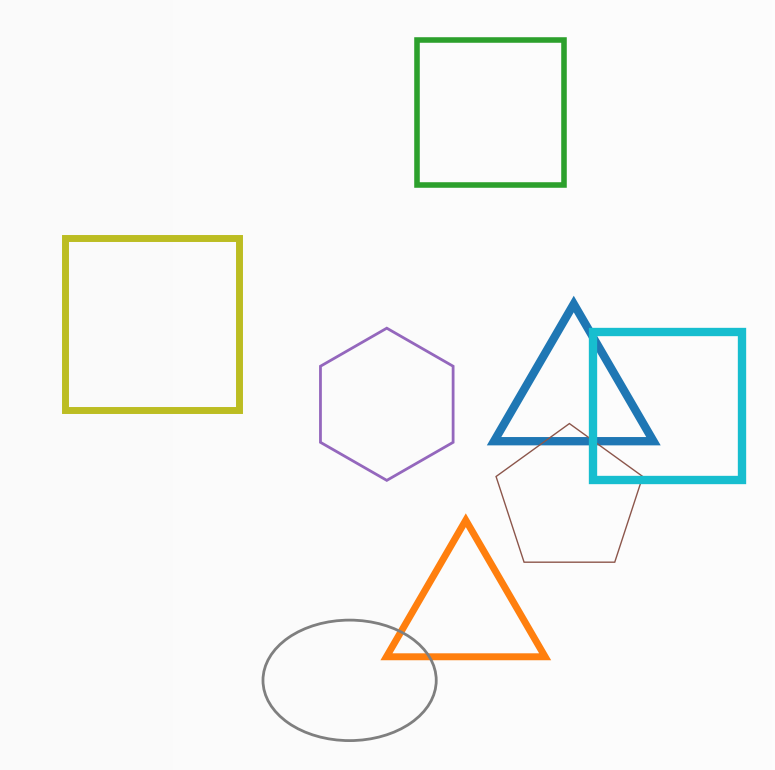[{"shape": "triangle", "thickness": 3, "radius": 0.59, "center": [0.74, 0.486]}, {"shape": "triangle", "thickness": 2.5, "radius": 0.59, "center": [0.601, 0.206]}, {"shape": "square", "thickness": 2, "radius": 0.47, "center": [0.633, 0.854]}, {"shape": "hexagon", "thickness": 1, "radius": 0.49, "center": [0.499, 0.475]}, {"shape": "pentagon", "thickness": 0.5, "radius": 0.5, "center": [0.735, 0.35]}, {"shape": "oval", "thickness": 1, "radius": 0.56, "center": [0.451, 0.116]}, {"shape": "square", "thickness": 2.5, "radius": 0.56, "center": [0.196, 0.58]}, {"shape": "square", "thickness": 3, "radius": 0.48, "center": [0.861, 0.473]}]